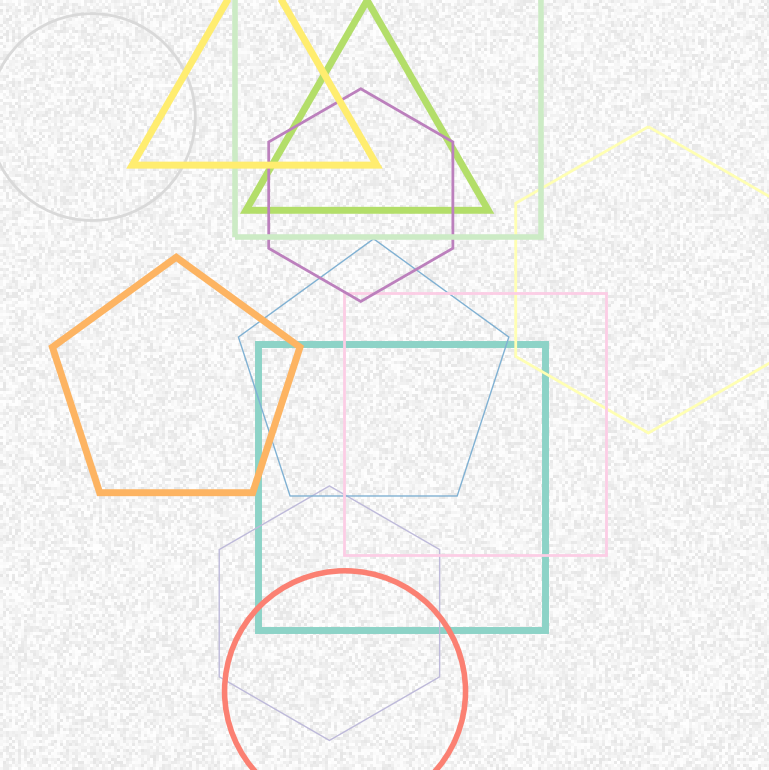[{"shape": "square", "thickness": 2.5, "radius": 0.93, "center": [0.521, 0.368]}, {"shape": "hexagon", "thickness": 1, "radius": 0.99, "center": [0.842, 0.637]}, {"shape": "hexagon", "thickness": 0.5, "radius": 0.83, "center": [0.428, 0.204]}, {"shape": "circle", "thickness": 2, "radius": 0.78, "center": [0.448, 0.102]}, {"shape": "pentagon", "thickness": 0.5, "radius": 0.92, "center": [0.485, 0.505]}, {"shape": "pentagon", "thickness": 2.5, "radius": 0.85, "center": [0.229, 0.497]}, {"shape": "triangle", "thickness": 2.5, "radius": 0.91, "center": [0.477, 0.818]}, {"shape": "square", "thickness": 1, "radius": 0.85, "center": [0.617, 0.45]}, {"shape": "circle", "thickness": 1, "radius": 0.67, "center": [0.119, 0.848]}, {"shape": "hexagon", "thickness": 1, "radius": 0.69, "center": [0.469, 0.747]}, {"shape": "square", "thickness": 2, "radius": 0.99, "center": [0.504, 0.891]}, {"shape": "triangle", "thickness": 2.5, "radius": 0.92, "center": [0.331, 0.877]}]